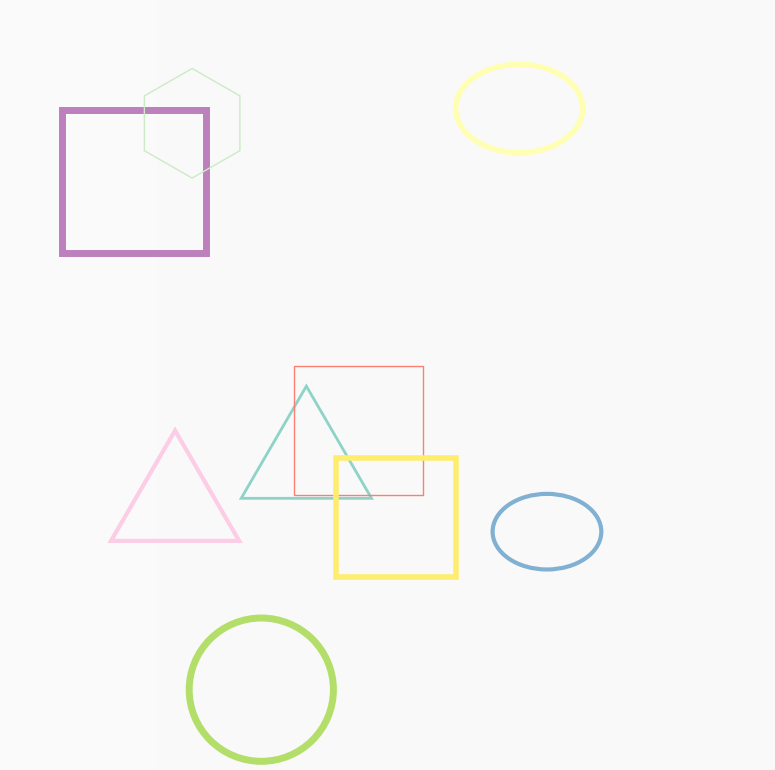[{"shape": "triangle", "thickness": 1, "radius": 0.49, "center": [0.395, 0.401]}, {"shape": "oval", "thickness": 2, "radius": 0.41, "center": [0.67, 0.859]}, {"shape": "square", "thickness": 0.5, "radius": 0.42, "center": [0.462, 0.441]}, {"shape": "oval", "thickness": 1.5, "radius": 0.35, "center": [0.706, 0.31]}, {"shape": "circle", "thickness": 2.5, "radius": 0.47, "center": [0.337, 0.104]}, {"shape": "triangle", "thickness": 1.5, "radius": 0.48, "center": [0.226, 0.345]}, {"shape": "square", "thickness": 2.5, "radius": 0.46, "center": [0.173, 0.764]}, {"shape": "hexagon", "thickness": 0.5, "radius": 0.36, "center": [0.248, 0.84]}, {"shape": "square", "thickness": 2, "radius": 0.39, "center": [0.511, 0.328]}]